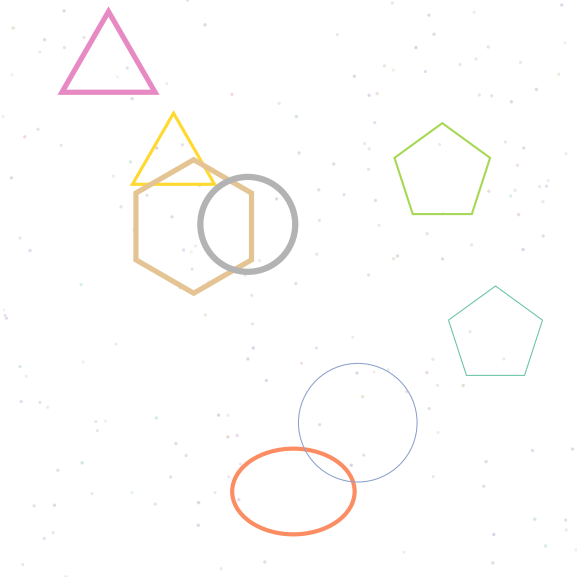[{"shape": "pentagon", "thickness": 0.5, "radius": 0.43, "center": [0.858, 0.418]}, {"shape": "oval", "thickness": 2, "radius": 0.53, "center": [0.508, 0.148]}, {"shape": "circle", "thickness": 0.5, "radius": 0.51, "center": [0.62, 0.267]}, {"shape": "triangle", "thickness": 2.5, "radius": 0.47, "center": [0.188, 0.886]}, {"shape": "pentagon", "thickness": 1, "radius": 0.44, "center": [0.766, 0.699]}, {"shape": "triangle", "thickness": 1.5, "radius": 0.41, "center": [0.301, 0.721]}, {"shape": "hexagon", "thickness": 2.5, "radius": 0.58, "center": [0.335, 0.607]}, {"shape": "circle", "thickness": 3, "radius": 0.41, "center": [0.429, 0.611]}]